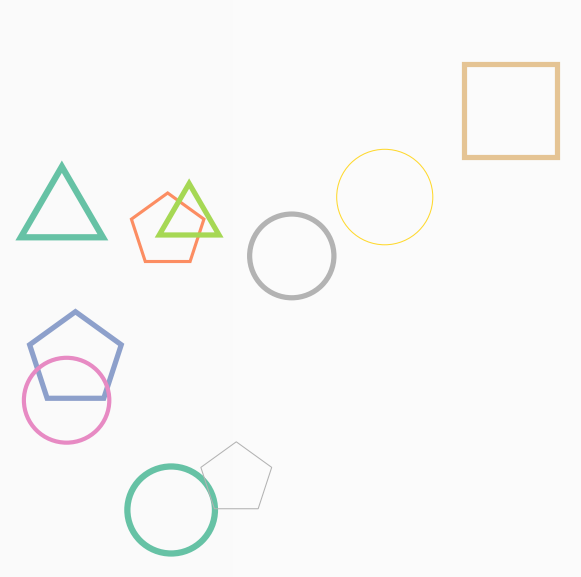[{"shape": "triangle", "thickness": 3, "radius": 0.41, "center": [0.106, 0.629]}, {"shape": "circle", "thickness": 3, "radius": 0.38, "center": [0.294, 0.116]}, {"shape": "pentagon", "thickness": 1.5, "radius": 0.33, "center": [0.288, 0.599]}, {"shape": "pentagon", "thickness": 2.5, "radius": 0.41, "center": [0.13, 0.377]}, {"shape": "circle", "thickness": 2, "radius": 0.37, "center": [0.115, 0.306]}, {"shape": "triangle", "thickness": 2.5, "radius": 0.3, "center": [0.325, 0.622]}, {"shape": "circle", "thickness": 0.5, "radius": 0.41, "center": [0.662, 0.658]}, {"shape": "square", "thickness": 2.5, "radius": 0.4, "center": [0.878, 0.808]}, {"shape": "circle", "thickness": 2.5, "radius": 0.36, "center": [0.502, 0.556]}, {"shape": "pentagon", "thickness": 0.5, "radius": 0.32, "center": [0.406, 0.17]}]